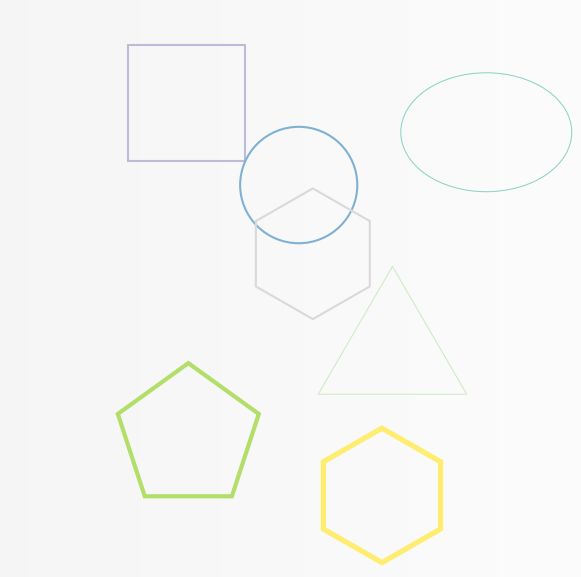[{"shape": "oval", "thickness": 0.5, "radius": 0.74, "center": [0.837, 0.77]}, {"shape": "square", "thickness": 1, "radius": 0.5, "center": [0.322, 0.82]}, {"shape": "circle", "thickness": 1, "radius": 0.5, "center": [0.514, 0.679]}, {"shape": "pentagon", "thickness": 2, "radius": 0.64, "center": [0.324, 0.243]}, {"shape": "hexagon", "thickness": 1, "radius": 0.57, "center": [0.538, 0.56]}, {"shape": "triangle", "thickness": 0.5, "radius": 0.74, "center": [0.675, 0.39]}, {"shape": "hexagon", "thickness": 2.5, "radius": 0.58, "center": [0.657, 0.141]}]